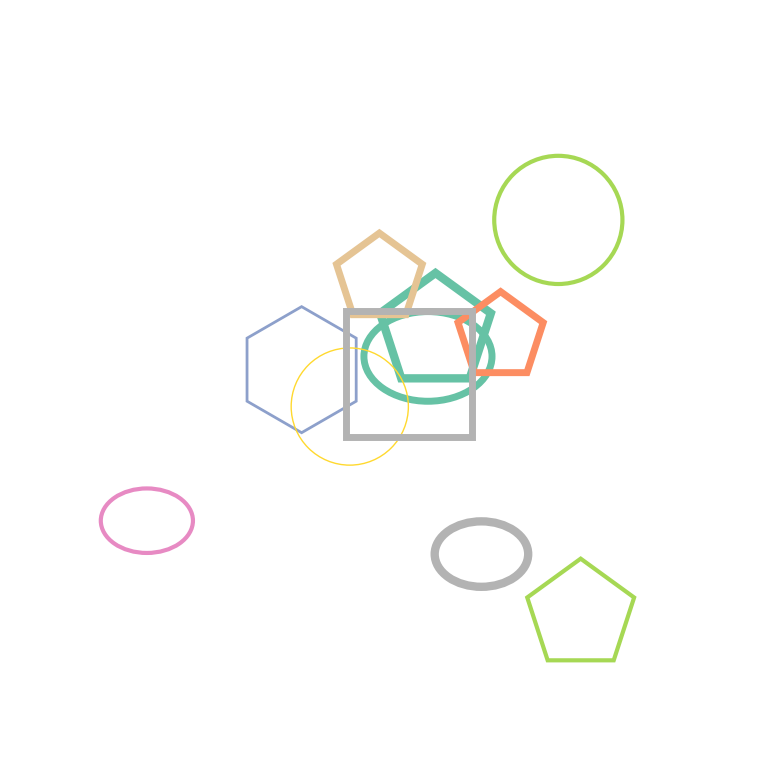[{"shape": "pentagon", "thickness": 3, "radius": 0.38, "center": [0.566, 0.57]}, {"shape": "oval", "thickness": 2.5, "radius": 0.42, "center": [0.556, 0.537]}, {"shape": "pentagon", "thickness": 2.5, "radius": 0.29, "center": [0.65, 0.563]}, {"shape": "hexagon", "thickness": 1, "radius": 0.41, "center": [0.392, 0.52]}, {"shape": "oval", "thickness": 1.5, "radius": 0.3, "center": [0.191, 0.324]}, {"shape": "circle", "thickness": 1.5, "radius": 0.42, "center": [0.725, 0.714]}, {"shape": "pentagon", "thickness": 1.5, "radius": 0.36, "center": [0.754, 0.201]}, {"shape": "circle", "thickness": 0.5, "radius": 0.38, "center": [0.454, 0.472]}, {"shape": "pentagon", "thickness": 2.5, "radius": 0.29, "center": [0.493, 0.639]}, {"shape": "square", "thickness": 2.5, "radius": 0.41, "center": [0.531, 0.514]}, {"shape": "oval", "thickness": 3, "radius": 0.3, "center": [0.625, 0.28]}]